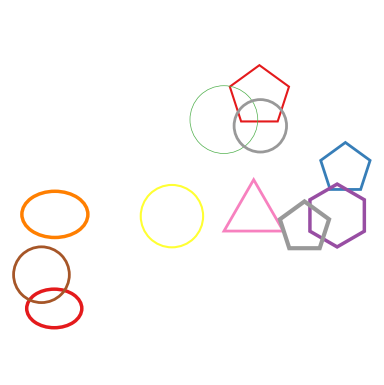[{"shape": "oval", "thickness": 2.5, "radius": 0.36, "center": [0.141, 0.199]}, {"shape": "pentagon", "thickness": 1.5, "radius": 0.4, "center": [0.674, 0.75]}, {"shape": "pentagon", "thickness": 2, "radius": 0.34, "center": [0.897, 0.562]}, {"shape": "circle", "thickness": 0.5, "radius": 0.44, "center": [0.581, 0.689]}, {"shape": "hexagon", "thickness": 2.5, "radius": 0.41, "center": [0.876, 0.44]}, {"shape": "oval", "thickness": 2.5, "radius": 0.43, "center": [0.143, 0.443]}, {"shape": "circle", "thickness": 1.5, "radius": 0.41, "center": [0.447, 0.439]}, {"shape": "circle", "thickness": 2, "radius": 0.36, "center": [0.108, 0.286]}, {"shape": "triangle", "thickness": 2, "radius": 0.44, "center": [0.659, 0.444]}, {"shape": "pentagon", "thickness": 3, "radius": 0.34, "center": [0.791, 0.41]}, {"shape": "circle", "thickness": 2, "radius": 0.34, "center": [0.676, 0.673]}]